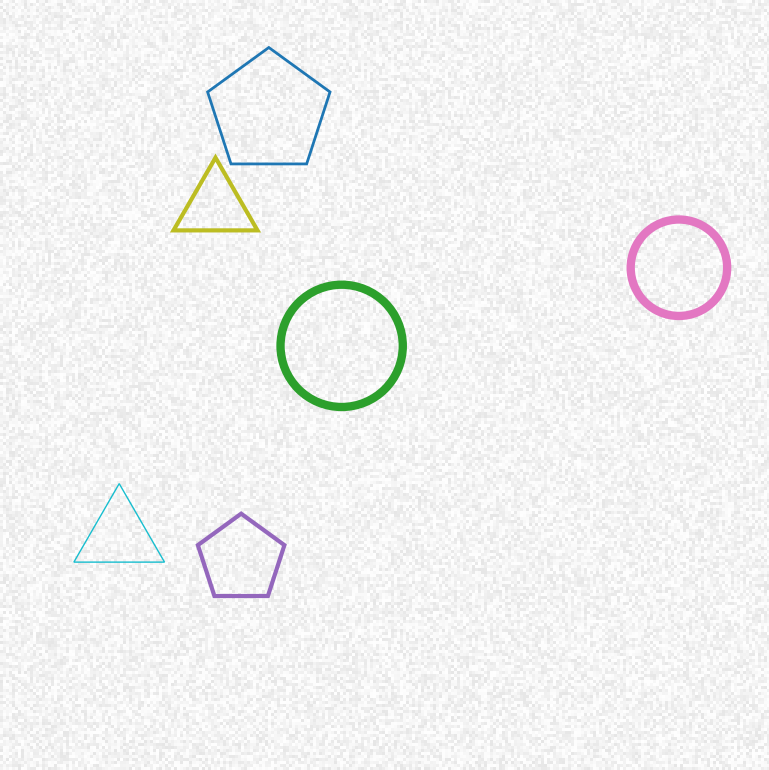[{"shape": "pentagon", "thickness": 1, "radius": 0.42, "center": [0.349, 0.855]}, {"shape": "circle", "thickness": 3, "radius": 0.4, "center": [0.444, 0.551]}, {"shape": "pentagon", "thickness": 1.5, "radius": 0.3, "center": [0.313, 0.274]}, {"shape": "circle", "thickness": 3, "radius": 0.31, "center": [0.882, 0.652]}, {"shape": "triangle", "thickness": 1.5, "radius": 0.31, "center": [0.28, 0.732]}, {"shape": "triangle", "thickness": 0.5, "radius": 0.34, "center": [0.155, 0.304]}]